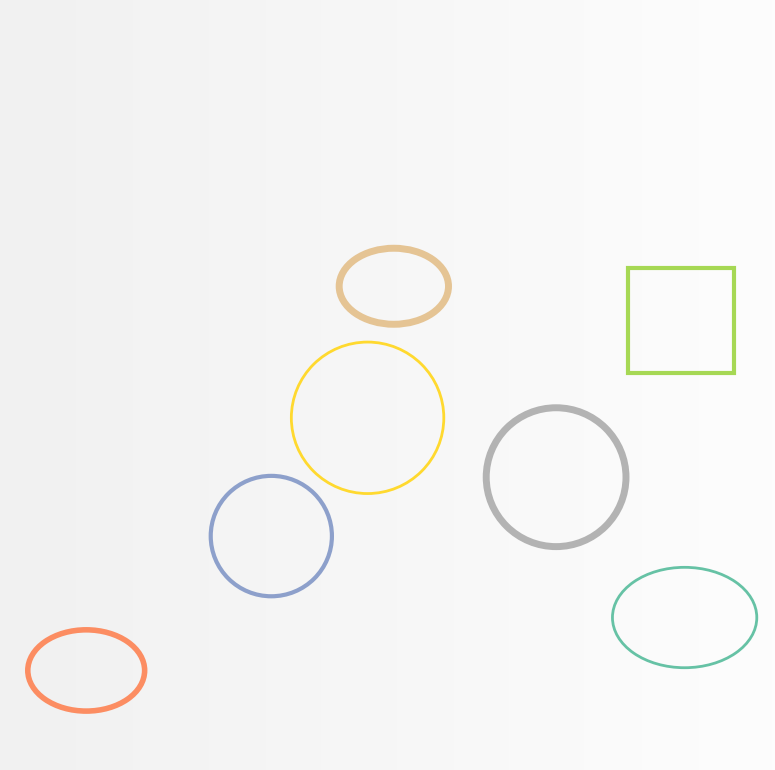[{"shape": "oval", "thickness": 1, "radius": 0.47, "center": [0.883, 0.198]}, {"shape": "oval", "thickness": 2, "radius": 0.38, "center": [0.111, 0.129]}, {"shape": "circle", "thickness": 1.5, "radius": 0.39, "center": [0.35, 0.304]}, {"shape": "square", "thickness": 1.5, "radius": 0.34, "center": [0.879, 0.584]}, {"shape": "circle", "thickness": 1, "radius": 0.49, "center": [0.474, 0.457]}, {"shape": "oval", "thickness": 2.5, "radius": 0.35, "center": [0.508, 0.628]}, {"shape": "circle", "thickness": 2.5, "radius": 0.45, "center": [0.718, 0.38]}]